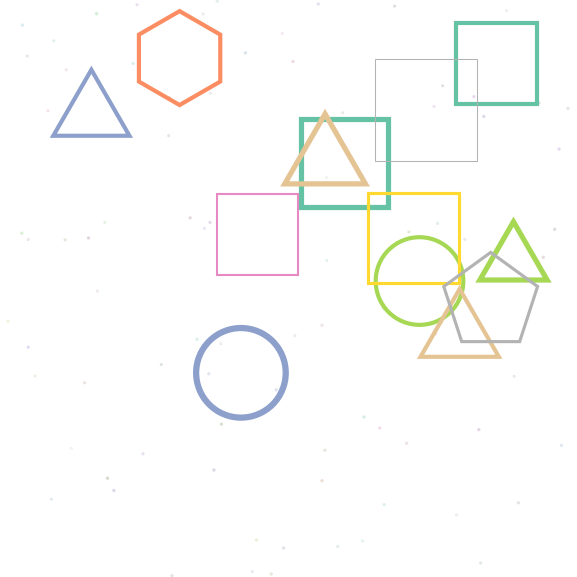[{"shape": "square", "thickness": 2.5, "radius": 0.38, "center": [0.596, 0.717]}, {"shape": "square", "thickness": 2, "radius": 0.35, "center": [0.86, 0.889]}, {"shape": "hexagon", "thickness": 2, "radius": 0.41, "center": [0.311, 0.899]}, {"shape": "circle", "thickness": 3, "radius": 0.39, "center": [0.417, 0.354]}, {"shape": "triangle", "thickness": 2, "radius": 0.38, "center": [0.158, 0.802]}, {"shape": "square", "thickness": 1, "radius": 0.35, "center": [0.446, 0.594]}, {"shape": "triangle", "thickness": 2.5, "radius": 0.34, "center": [0.889, 0.548]}, {"shape": "circle", "thickness": 2, "radius": 0.38, "center": [0.726, 0.513]}, {"shape": "square", "thickness": 1.5, "radius": 0.39, "center": [0.716, 0.587]}, {"shape": "triangle", "thickness": 2, "radius": 0.39, "center": [0.796, 0.42]}, {"shape": "triangle", "thickness": 2.5, "radius": 0.4, "center": [0.563, 0.721]}, {"shape": "square", "thickness": 0.5, "radius": 0.44, "center": [0.737, 0.809]}, {"shape": "pentagon", "thickness": 1.5, "radius": 0.43, "center": [0.85, 0.477]}]